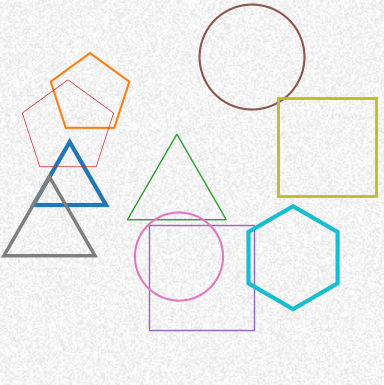[{"shape": "triangle", "thickness": 3, "radius": 0.55, "center": [0.181, 0.522]}, {"shape": "pentagon", "thickness": 1.5, "radius": 0.54, "center": [0.234, 0.755]}, {"shape": "triangle", "thickness": 1, "radius": 0.74, "center": [0.459, 0.503]}, {"shape": "pentagon", "thickness": 0.5, "radius": 0.62, "center": [0.176, 0.668]}, {"shape": "square", "thickness": 1, "radius": 0.69, "center": [0.523, 0.28]}, {"shape": "circle", "thickness": 1.5, "radius": 0.68, "center": [0.655, 0.852]}, {"shape": "circle", "thickness": 1.5, "radius": 0.57, "center": [0.465, 0.334]}, {"shape": "triangle", "thickness": 2.5, "radius": 0.68, "center": [0.128, 0.404]}, {"shape": "square", "thickness": 2, "radius": 0.64, "center": [0.85, 0.619]}, {"shape": "hexagon", "thickness": 3, "radius": 0.67, "center": [0.761, 0.331]}]